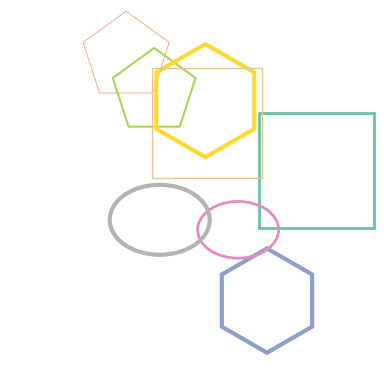[{"shape": "square", "thickness": 2, "radius": 0.75, "center": [0.823, 0.556]}, {"shape": "pentagon", "thickness": 0.5, "radius": 0.59, "center": [0.328, 0.854]}, {"shape": "hexagon", "thickness": 3, "radius": 0.68, "center": [0.693, 0.219]}, {"shape": "oval", "thickness": 2, "radius": 0.53, "center": [0.618, 0.403]}, {"shape": "pentagon", "thickness": 1.5, "radius": 0.57, "center": [0.4, 0.762]}, {"shape": "hexagon", "thickness": 3, "radius": 0.73, "center": [0.533, 0.739]}, {"shape": "square", "thickness": 1, "radius": 0.72, "center": [0.537, 0.681]}, {"shape": "oval", "thickness": 3, "radius": 0.65, "center": [0.415, 0.429]}]